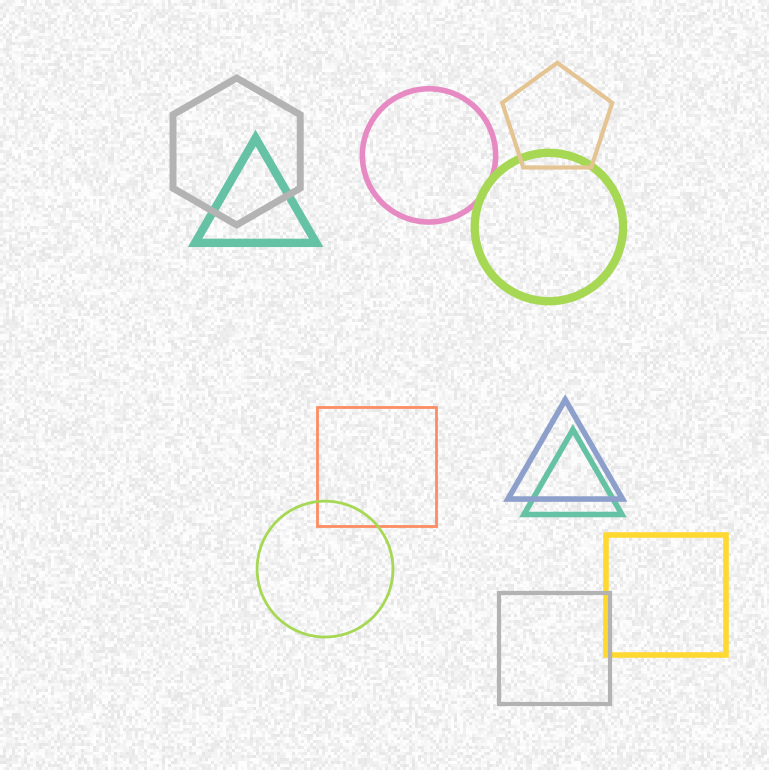[{"shape": "triangle", "thickness": 2, "radius": 0.37, "center": [0.744, 0.369]}, {"shape": "triangle", "thickness": 3, "radius": 0.45, "center": [0.332, 0.73]}, {"shape": "square", "thickness": 1, "radius": 0.39, "center": [0.489, 0.394]}, {"shape": "triangle", "thickness": 2, "radius": 0.43, "center": [0.734, 0.395]}, {"shape": "circle", "thickness": 2, "radius": 0.43, "center": [0.557, 0.798]}, {"shape": "circle", "thickness": 3, "radius": 0.48, "center": [0.713, 0.705]}, {"shape": "circle", "thickness": 1, "radius": 0.44, "center": [0.422, 0.261]}, {"shape": "square", "thickness": 2, "radius": 0.39, "center": [0.865, 0.227]}, {"shape": "pentagon", "thickness": 1.5, "radius": 0.38, "center": [0.724, 0.843]}, {"shape": "square", "thickness": 1.5, "radius": 0.36, "center": [0.72, 0.158]}, {"shape": "hexagon", "thickness": 2.5, "radius": 0.48, "center": [0.307, 0.803]}]